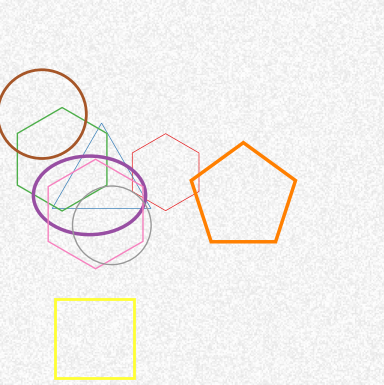[{"shape": "hexagon", "thickness": 0.5, "radius": 0.5, "center": [0.43, 0.553]}, {"shape": "triangle", "thickness": 0.5, "radius": 0.74, "center": [0.264, 0.532]}, {"shape": "hexagon", "thickness": 1, "radius": 0.67, "center": [0.161, 0.586]}, {"shape": "oval", "thickness": 2.5, "radius": 0.73, "center": [0.232, 0.493]}, {"shape": "pentagon", "thickness": 2.5, "radius": 0.71, "center": [0.632, 0.487]}, {"shape": "square", "thickness": 2, "radius": 0.51, "center": [0.246, 0.121]}, {"shape": "circle", "thickness": 2, "radius": 0.58, "center": [0.109, 0.704]}, {"shape": "hexagon", "thickness": 1, "radius": 0.71, "center": [0.248, 0.444]}, {"shape": "circle", "thickness": 1, "radius": 0.51, "center": [0.29, 0.415]}]